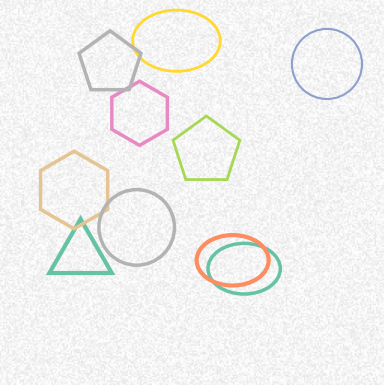[{"shape": "oval", "thickness": 2.5, "radius": 0.47, "center": [0.634, 0.302]}, {"shape": "triangle", "thickness": 3, "radius": 0.47, "center": [0.209, 0.338]}, {"shape": "oval", "thickness": 3, "radius": 0.47, "center": [0.604, 0.324]}, {"shape": "circle", "thickness": 1.5, "radius": 0.46, "center": [0.849, 0.834]}, {"shape": "hexagon", "thickness": 2.5, "radius": 0.42, "center": [0.363, 0.706]}, {"shape": "pentagon", "thickness": 2, "radius": 0.46, "center": [0.536, 0.607]}, {"shape": "oval", "thickness": 2, "radius": 0.57, "center": [0.458, 0.894]}, {"shape": "hexagon", "thickness": 2.5, "radius": 0.5, "center": [0.192, 0.506]}, {"shape": "circle", "thickness": 2.5, "radius": 0.49, "center": [0.355, 0.409]}, {"shape": "pentagon", "thickness": 2.5, "radius": 0.42, "center": [0.286, 0.835]}]